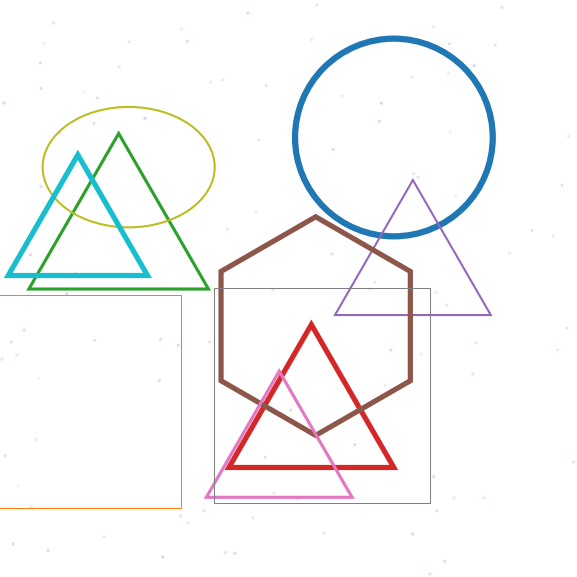[{"shape": "circle", "thickness": 3, "radius": 0.86, "center": [0.682, 0.761]}, {"shape": "square", "thickness": 0.5, "radius": 0.92, "center": [0.129, 0.304]}, {"shape": "triangle", "thickness": 1.5, "radius": 0.9, "center": [0.205, 0.588]}, {"shape": "triangle", "thickness": 2.5, "radius": 0.82, "center": [0.539, 0.272]}, {"shape": "triangle", "thickness": 1, "radius": 0.78, "center": [0.715, 0.531]}, {"shape": "hexagon", "thickness": 2.5, "radius": 0.95, "center": [0.547, 0.434]}, {"shape": "triangle", "thickness": 1.5, "radius": 0.73, "center": [0.483, 0.211]}, {"shape": "square", "thickness": 0.5, "radius": 0.93, "center": [0.558, 0.314]}, {"shape": "oval", "thickness": 1, "radius": 0.74, "center": [0.223, 0.71]}, {"shape": "triangle", "thickness": 2.5, "radius": 0.7, "center": [0.135, 0.592]}]